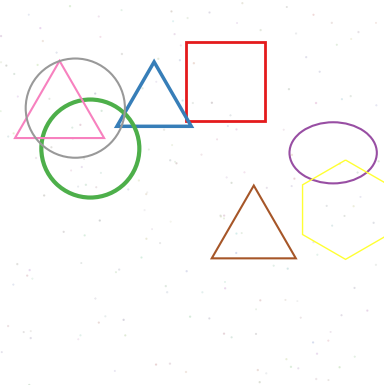[{"shape": "square", "thickness": 2, "radius": 0.51, "center": [0.586, 0.789]}, {"shape": "triangle", "thickness": 2.5, "radius": 0.56, "center": [0.4, 0.728]}, {"shape": "circle", "thickness": 3, "radius": 0.64, "center": [0.235, 0.614]}, {"shape": "oval", "thickness": 1.5, "radius": 0.57, "center": [0.865, 0.603]}, {"shape": "hexagon", "thickness": 1, "radius": 0.65, "center": [0.898, 0.455]}, {"shape": "triangle", "thickness": 1.5, "radius": 0.63, "center": [0.659, 0.392]}, {"shape": "triangle", "thickness": 1.5, "radius": 0.67, "center": [0.155, 0.708]}, {"shape": "circle", "thickness": 1.5, "radius": 0.64, "center": [0.196, 0.719]}]